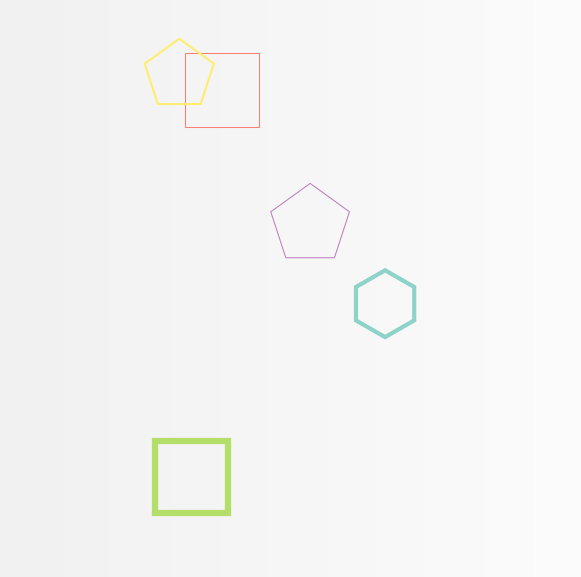[{"shape": "hexagon", "thickness": 2, "radius": 0.29, "center": [0.663, 0.473]}, {"shape": "square", "thickness": 0.5, "radius": 0.32, "center": [0.382, 0.844]}, {"shape": "square", "thickness": 3, "radius": 0.31, "center": [0.33, 0.173]}, {"shape": "pentagon", "thickness": 0.5, "radius": 0.36, "center": [0.534, 0.61]}, {"shape": "pentagon", "thickness": 1, "radius": 0.31, "center": [0.308, 0.87]}]